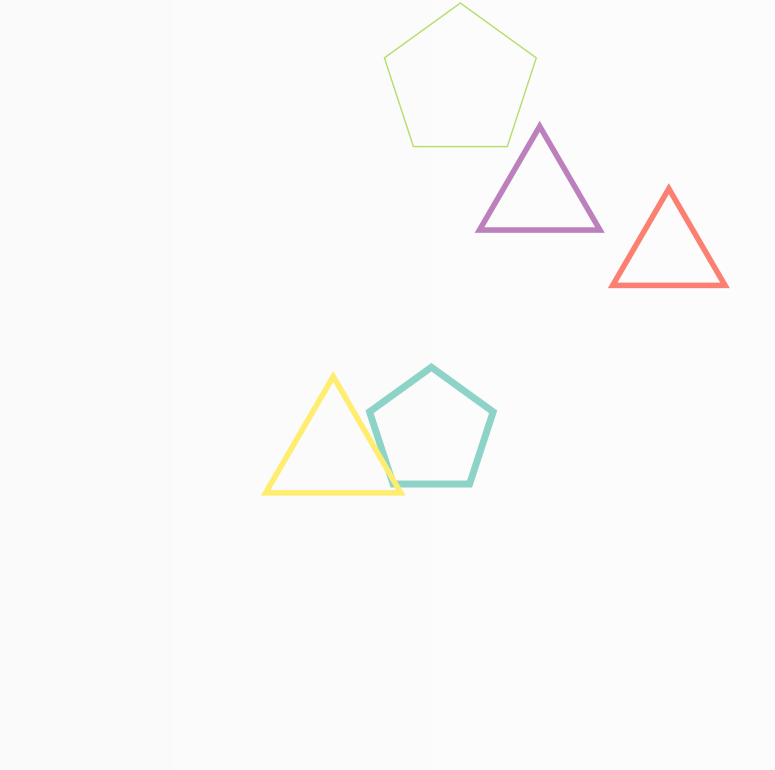[{"shape": "pentagon", "thickness": 2.5, "radius": 0.42, "center": [0.557, 0.439]}, {"shape": "triangle", "thickness": 2, "radius": 0.42, "center": [0.863, 0.671]}, {"shape": "pentagon", "thickness": 0.5, "radius": 0.52, "center": [0.594, 0.893]}, {"shape": "triangle", "thickness": 2, "radius": 0.45, "center": [0.696, 0.746]}, {"shape": "triangle", "thickness": 2, "radius": 0.5, "center": [0.43, 0.41]}]